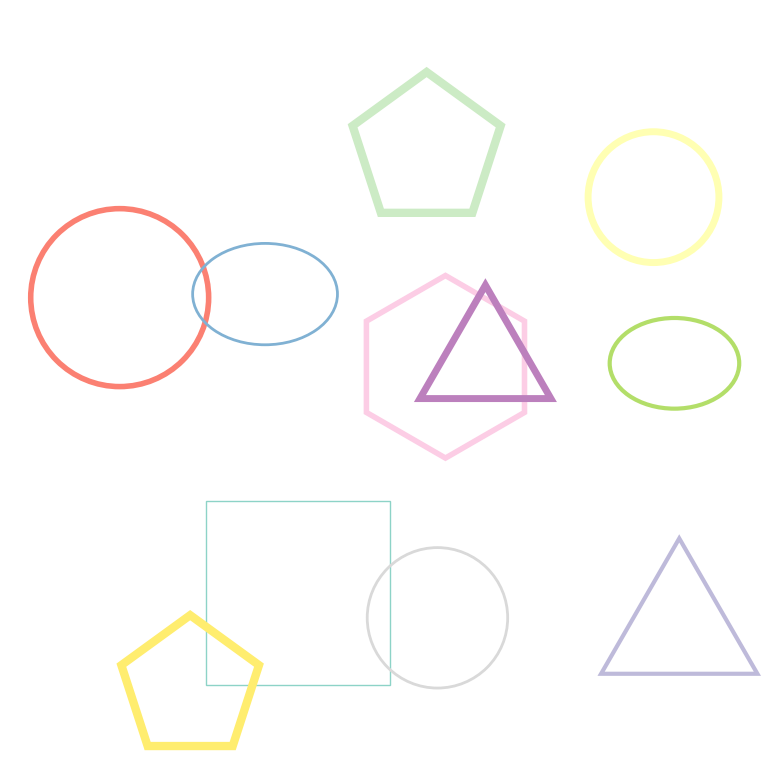[{"shape": "square", "thickness": 0.5, "radius": 0.6, "center": [0.387, 0.23]}, {"shape": "circle", "thickness": 2.5, "radius": 0.42, "center": [0.849, 0.744]}, {"shape": "triangle", "thickness": 1.5, "radius": 0.59, "center": [0.882, 0.184]}, {"shape": "circle", "thickness": 2, "radius": 0.58, "center": [0.155, 0.613]}, {"shape": "oval", "thickness": 1, "radius": 0.47, "center": [0.344, 0.618]}, {"shape": "oval", "thickness": 1.5, "radius": 0.42, "center": [0.876, 0.528]}, {"shape": "hexagon", "thickness": 2, "radius": 0.59, "center": [0.579, 0.524]}, {"shape": "circle", "thickness": 1, "radius": 0.46, "center": [0.568, 0.198]}, {"shape": "triangle", "thickness": 2.5, "radius": 0.49, "center": [0.63, 0.531]}, {"shape": "pentagon", "thickness": 3, "radius": 0.51, "center": [0.554, 0.805]}, {"shape": "pentagon", "thickness": 3, "radius": 0.47, "center": [0.247, 0.107]}]